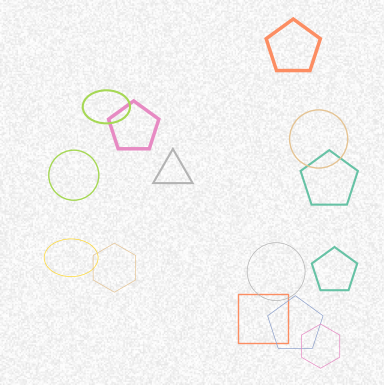[{"shape": "pentagon", "thickness": 1.5, "radius": 0.31, "center": [0.869, 0.296]}, {"shape": "pentagon", "thickness": 1.5, "radius": 0.39, "center": [0.855, 0.532]}, {"shape": "square", "thickness": 1, "radius": 0.32, "center": [0.684, 0.173]}, {"shape": "pentagon", "thickness": 2.5, "radius": 0.37, "center": [0.762, 0.877]}, {"shape": "pentagon", "thickness": 0.5, "radius": 0.38, "center": [0.767, 0.156]}, {"shape": "hexagon", "thickness": 0.5, "radius": 0.29, "center": [0.833, 0.101]}, {"shape": "pentagon", "thickness": 2.5, "radius": 0.34, "center": [0.347, 0.669]}, {"shape": "circle", "thickness": 1, "radius": 0.32, "center": [0.192, 0.545]}, {"shape": "oval", "thickness": 1.5, "radius": 0.31, "center": [0.276, 0.723]}, {"shape": "oval", "thickness": 0.5, "radius": 0.35, "center": [0.185, 0.33]}, {"shape": "circle", "thickness": 1, "radius": 0.38, "center": [0.828, 0.639]}, {"shape": "hexagon", "thickness": 0.5, "radius": 0.32, "center": [0.297, 0.305]}, {"shape": "triangle", "thickness": 1.5, "radius": 0.3, "center": [0.449, 0.554]}, {"shape": "circle", "thickness": 0.5, "radius": 0.38, "center": [0.717, 0.294]}]